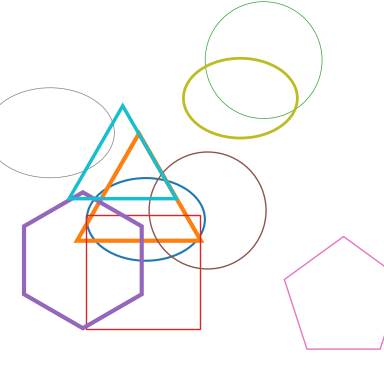[{"shape": "oval", "thickness": 1.5, "radius": 0.77, "center": [0.379, 0.43]}, {"shape": "triangle", "thickness": 3, "radius": 0.93, "center": [0.361, 0.468]}, {"shape": "circle", "thickness": 0.5, "radius": 0.76, "center": [0.685, 0.844]}, {"shape": "square", "thickness": 1, "radius": 0.74, "center": [0.372, 0.292]}, {"shape": "hexagon", "thickness": 3, "radius": 0.88, "center": [0.215, 0.324]}, {"shape": "circle", "thickness": 1, "radius": 0.76, "center": [0.539, 0.453]}, {"shape": "pentagon", "thickness": 1, "radius": 0.81, "center": [0.892, 0.224]}, {"shape": "oval", "thickness": 0.5, "radius": 0.83, "center": [0.13, 0.655]}, {"shape": "oval", "thickness": 2, "radius": 0.74, "center": [0.624, 0.745]}, {"shape": "triangle", "thickness": 2.5, "radius": 0.8, "center": [0.319, 0.564]}]